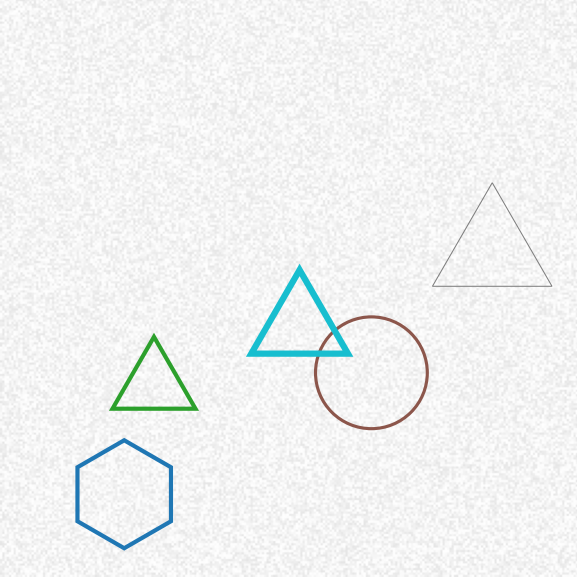[{"shape": "hexagon", "thickness": 2, "radius": 0.47, "center": [0.215, 0.143]}, {"shape": "triangle", "thickness": 2, "radius": 0.41, "center": [0.267, 0.333]}, {"shape": "circle", "thickness": 1.5, "radius": 0.48, "center": [0.643, 0.354]}, {"shape": "triangle", "thickness": 0.5, "radius": 0.6, "center": [0.852, 0.563]}, {"shape": "triangle", "thickness": 3, "radius": 0.48, "center": [0.519, 0.435]}]